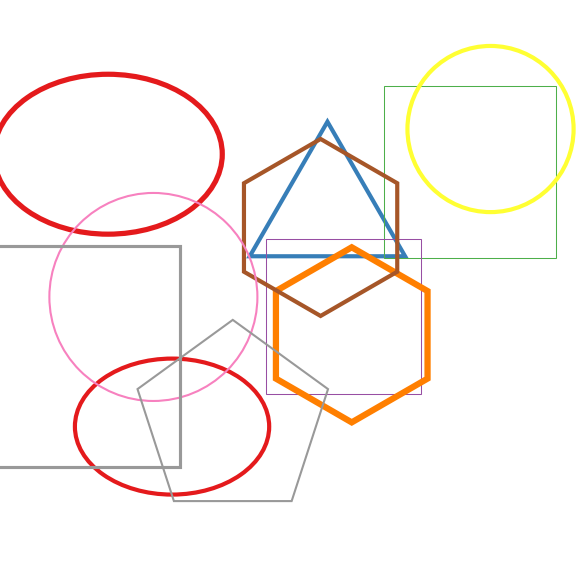[{"shape": "oval", "thickness": 2, "radius": 0.84, "center": [0.298, 0.26]}, {"shape": "oval", "thickness": 2.5, "radius": 0.99, "center": [0.187, 0.732]}, {"shape": "triangle", "thickness": 2, "radius": 0.78, "center": [0.567, 0.633]}, {"shape": "square", "thickness": 0.5, "radius": 0.74, "center": [0.814, 0.701]}, {"shape": "square", "thickness": 0.5, "radius": 0.67, "center": [0.594, 0.451]}, {"shape": "hexagon", "thickness": 3, "radius": 0.76, "center": [0.609, 0.419]}, {"shape": "circle", "thickness": 2, "radius": 0.72, "center": [0.849, 0.776]}, {"shape": "hexagon", "thickness": 2, "radius": 0.77, "center": [0.555, 0.605]}, {"shape": "circle", "thickness": 1, "radius": 0.9, "center": [0.266, 0.485]}, {"shape": "square", "thickness": 1.5, "radius": 0.96, "center": [0.121, 0.382]}, {"shape": "pentagon", "thickness": 1, "radius": 0.87, "center": [0.403, 0.272]}]